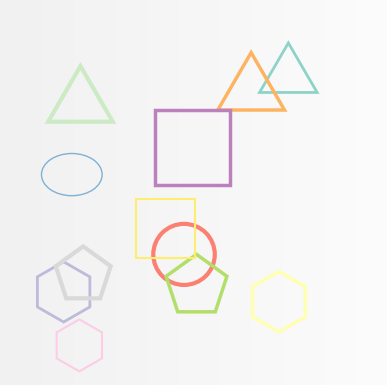[{"shape": "triangle", "thickness": 2, "radius": 0.43, "center": [0.744, 0.803]}, {"shape": "hexagon", "thickness": 2.5, "radius": 0.39, "center": [0.72, 0.216]}, {"shape": "hexagon", "thickness": 2, "radius": 0.39, "center": [0.164, 0.242]}, {"shape": "circle", "thickness": 3, "radius": 0.4, "center": [0.475, 0.339]}, {"shape": "oval", "thickness": 1, "radius": 0.39, "center": [0.185, 0.547]}, {"shape": "triangle", "thickness": 2.5, "radius": 0.5, "center": [0.648, 0.764]}, {"shape": "pentagon", "thickness": 2.5, "radius": 0.41, "center": [0.507, 0.257]}, {"shape": "hexagon", "thickness": 1.5, "radius": 0.34, "center": [0.205, 0.103]}, {"shape": "pentagon", "thickness": 3, "radius": 0.37, "center": [0.215, 0.285]}, {"shape": "square", "thickness": 2.5, "radius": 0.48, "center": [0.497, 0.617]}, {"shape": "triangle", "thickness": 3, "radius": 0.48, "center": [0.208, 0.732]}, {"shape": "square", "thickness": 1.5, "radius": 0.38, "center": [0.428, 0.407]}]